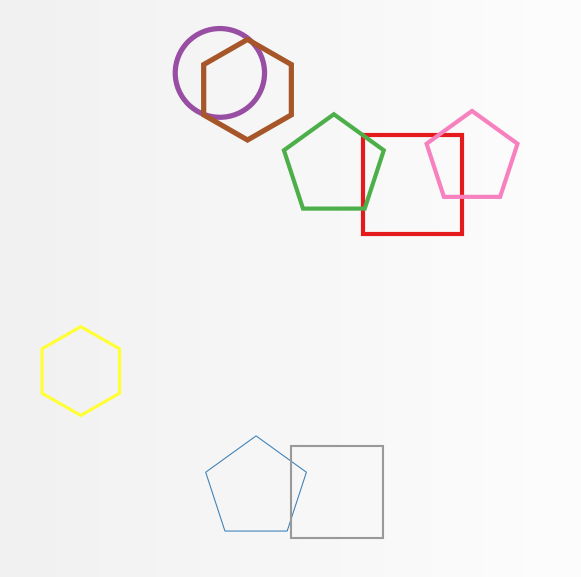[{"shape": "square", "thickness": 2, "radius": 0.43, "center": [0.71, 0.679]}, {"shape": "pentagon", "thickness": 0.5, "radius": 0.46, "center": [0.441, 0.153]}, {"shape": "pentagon", "thickness": 2, "radius": 0.45, "center": [0.574, 0.711]}, {"shape": "circle", "thickness": 2.5, "radius": 0.38, "center": [0.378, 0.873]}, {"shape": "hexagon", "thickness": 1.5, "radius": 0.38, "center": [0.139, 0.357]}, {"shape": "hexagon", "thickness": 2.5, "radius": 0.44, "center": [0.426, 0.844]}, {"shape": "pentagon", "thickness": 2, "radius": 0.41, "center": [0.812, 0.725]}, {"shape": "square", "thickness": 1, "radius": 0.4, "center": [0.58, 0.147]}]